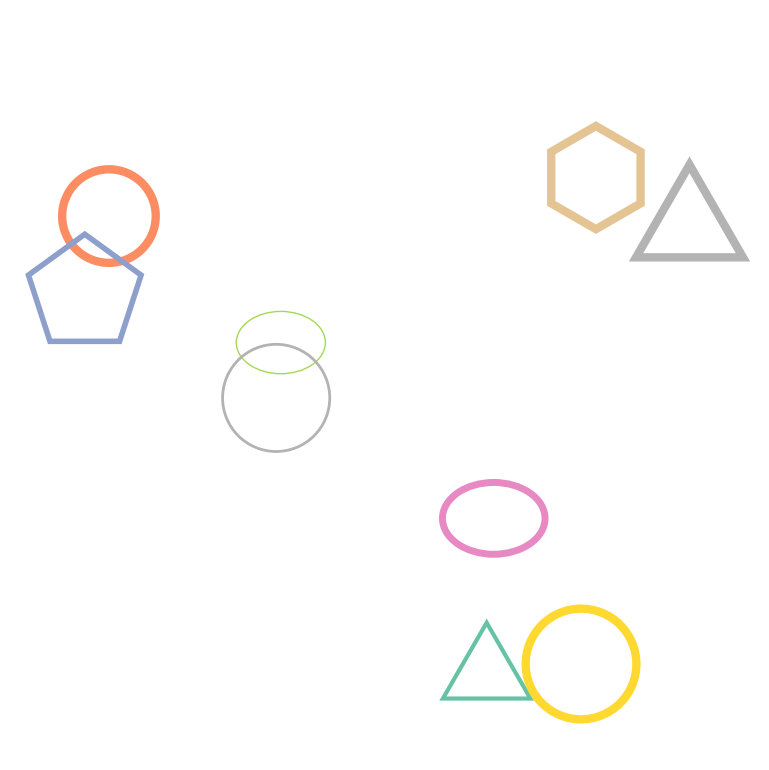[{"shape": "triangle", "thickness": 1.5, "radius": 0.33, "center": [0.632, 0.126]}, {"shape": "circle", "thickness": 3, "radius": 0.3, "center": [0.141, 0.719]}, {"shape": "pentagon", "thickness": 2, "radius": 0.38, "center": [0.11, 0.619]}, {"shape": "oval", "thickness": 2.5, "radius": 0.33, "center": [0.641, 0.327]}, {"shape": "oval", "thickness": 0.5, "radius": 0.29, "center": [0.365, 0.555]}, {"shape": "circle", "thickness": 3, "radius": 0.36, "center": [0.755, 0.138]}, {"shape": "hexagon", "thickness": 3, "radius": 0.33, "center": [0.774, 0.769]}, {"shape": "circle", "thickness": 1, "radius": 0.35, "center": [0.359, 0.483]}, {"shape": "triangle", "thickness": 3, "radius": 0.4, "center": [0.895, 0.706]}]